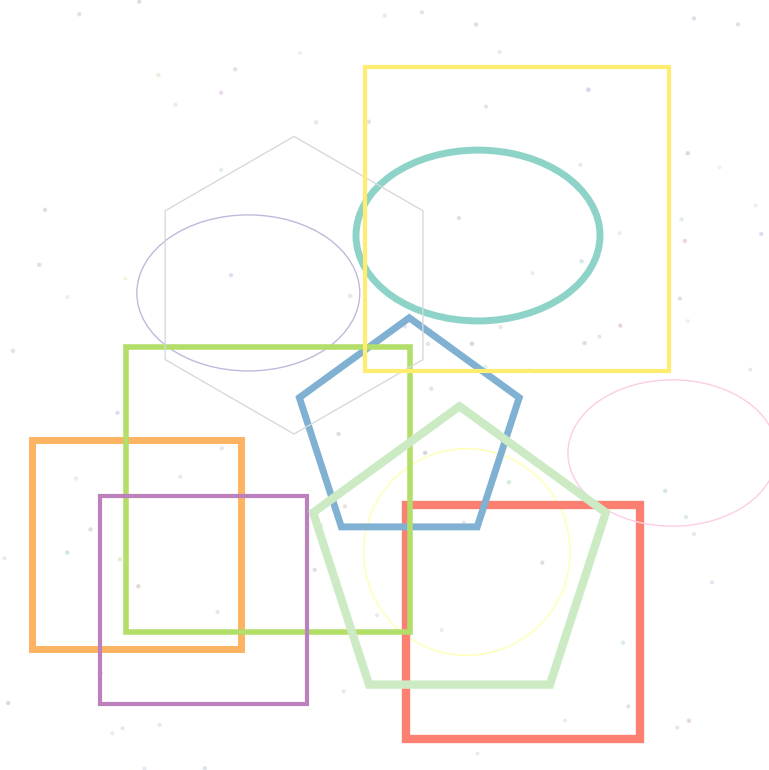[{"shape": "oval", "thickness": 2.5, "radius": 0.79, "center": [0.621, 0.694]}, {"shape": "circle", "thickness": 0.5, "radius": 0.67, "center": [0.606, 0.283]}, {"shape": "oval", "thickness": 0.5, "radius": 0.72, "center": [0.322, 0.62]}, {"shape": "square", "thickness": 3, "radius": 0.76, "center": [0.679, 0.193]}, {"shape": "pentagon", "thickness": 2.5, "radius": 0.75, "center": [0.532, 0.437]}, {"shape": "square", "thickness": 2.5, "radius": 0.68, "center": [0.177, 0.293]}, {"shape": "square", "thickness": 2, "radius": 0.92, "center": [0.348, 0.364]}, {"shape": "oval", "thickness": 0.5, "radius": 0.68, "center": [0.873, 0.412]}, {"shape": "hexagon", "thickness": 0.5, "radius": 0.97, "center": [0.382, 0.63]}, {"shape": "square", "thickness": 1.5, "radius": 0.67, "center": [0.264, 0.221]}, {"shape": "pentagon", "thickness": 3, "radius": 1.0, "center": [0.597, 0.273]}, {"shape": "square", "thickness": 1.5, "radius": 0.99, "center": [0.672, 0.716]}]